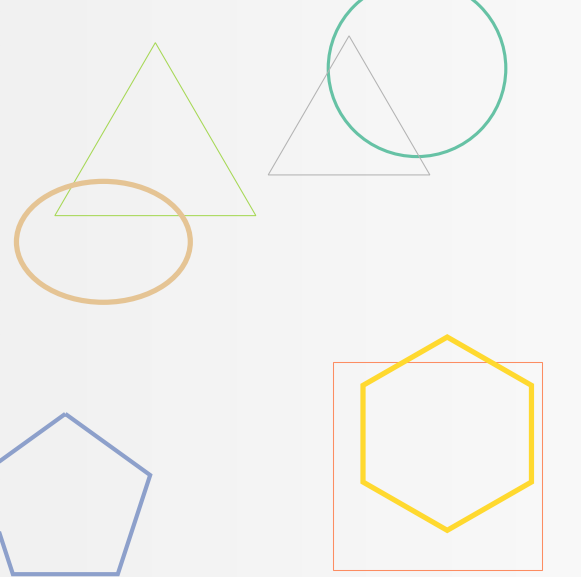[{"shape": "circle", "thickness": 1.5, "radius": 0.76, "center": [0.717, 0.881]}, {"shape": "square", "thickness": 0.5, "radius": 0.9, "center": [0.753, 0.193]}, {"shape": "pentagon", "thickness": 2, "radius": 0.77, "center": [0.112, 0.129]}, {"shape": "triangle", "thickness": 0.5, "radius": 1.0, "center": [0.267, 0.726]}, {"shape": "hexagon", "thickness": 2.5, "radius": 0.84, "center": [0.769, 0.248]}, {"shape": "oval", "thickness": 2.5, "radius": 0.75, "center": [0.178, 0.58]}, {"shape": "triangle", "thickness": 0.5, "radius": 0.8, "center": [0.601, 0.777]}]